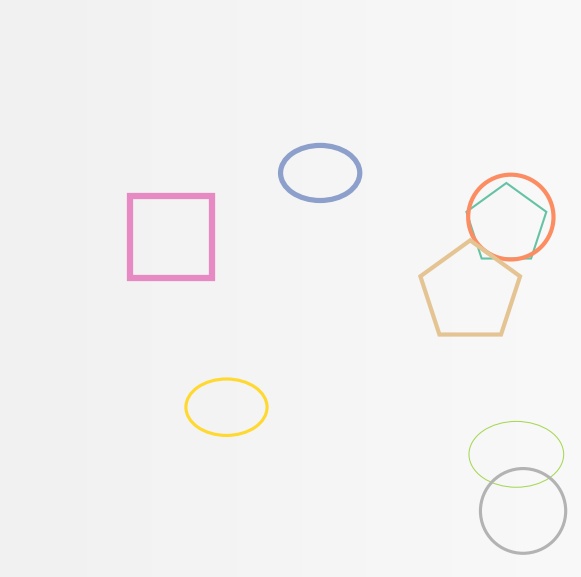[{"shape": "pentagon", "thickness": 1, "radius": 0.36, "center": [0.871, 0.61]}, {"shape": "circle", "thickness": 2, "radius": 0.37, "center": [0.879, 0.623]}, {"shape": "oval", "thickness": 2.5, "radius": 0.34, "center": [0.551, 0.7]}, {"shape": "square", "thickness": 3, "radius": 0.36, "center": [0.294, 0.589]}, {"shape": "oval", "thickness": 0.5, "radius": 0.41, "center": [0.888, 0.212]}, {"shape": "oval", "thickness": 1.5, "radius": 0.35, "center": [0.39, 0.294]}, {"shape": "pentagon", "thickness": 2, "radius": 0.45, "center": [0.809, 0.493]}, {"shape": "circle", "thickness": 1.5, "radius": 0.37, "center": [0.9, 0.114]}]